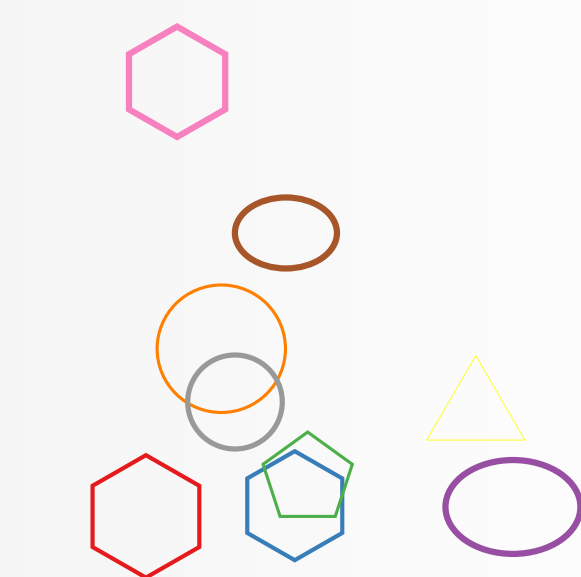[{"shape": "hexagon", "thickness": 2, "radius": 0.53, "center": [0.251, 0.105]}, {"shape": "hexagon", "thickness": 2, "radius": 0.47, "center": [0.507, 0.123]}, {"shape": "pentagon", "thickness": 1.5, "radius": 0.4, "center": [0.529, 0.17]}, {"shape": "oval", "thickness": 3, "radius": 0.58, "center": [0.882, 0.121]}, {"shape": "circle", "thickness": 1.5, "radius": 0.55, "center": [0.381, 0.395]}, {"shape": "triangle", "thickness": 0.5, "radius": 0.49, "center": [0.819, 0.286]}, {"shape": "oval", "thickness": 3, "radius": 0.44, "center": [0.492, 0.596]}, {"shape": "hexagon", "thickness": 3, "radius": 0.48, "center": [0.305, 0.858]}, {"shape": "circle", "thickness": 2.5, "radius": 0.41, "center": [0.404, 0.303]}]